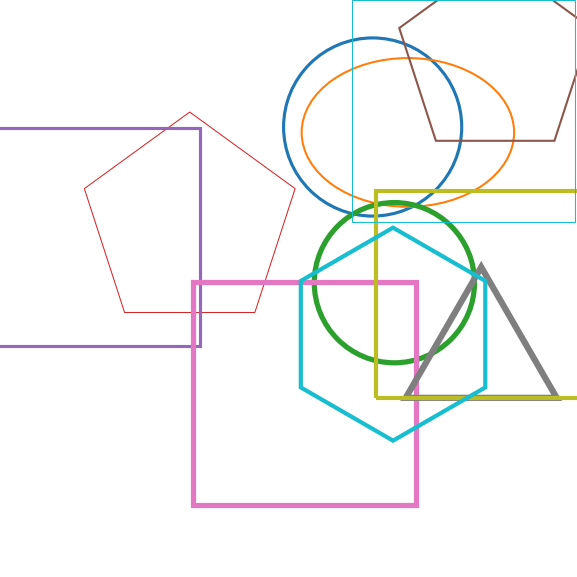[{"shape": "circle", "thickness": 1.5, "radius": 0.77, "center": [0.645, 0.779]}, {"shape": "oval", "thickness": 1, "radius": 0.92, "center": [0.706, 0.77]}, {"shape": "circle", "thickness": 2.5, "radius": 0.69, "center": [0.683, 0.51]}, {"shape": "pentagon", "thickness": 0.5, "radius": 0.96, "center": [0.329, 0.613]}, {"shape": "square", "thickness": 1.5, "radius": 0.95, "center": [0.157, 0.589]}, {"shape": "pentagon", "thickness": 1, "radius": 0.87, "center": [0.857, 0.897]}, {"shape": "square", "thickness": 2.5, "radius": 0.96, "center": [0.527, 0.318]}, {"shape": "triangle", "thickness": 3, "radius": 0.75, "center": [0.833, 0.386]}, {"shape": "square", "thickness": 2, "radius": 0.9, "center": [0.83, 0.489]}, {"shape": "hexagon", "thickness": 2, "radius": 0.92, "center": [0.681, 0.421]}, {"shape": "square", "thickness": 0.5, "radius": 0.96, "center": [0.803, 0.807]}]